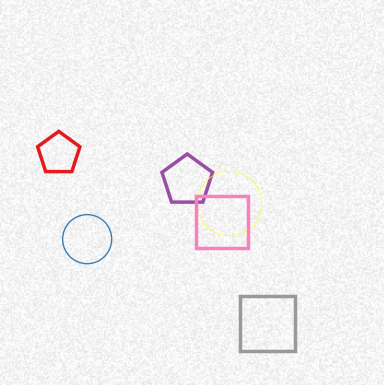[{"shape": "pentagon", "thickness": 2.5, "radius": 0.29, "center": [0.153, 0.601]}, {"shape": "circle", "thickness": 1, "radius": 0.32, "center": [0.226, 0.379]}, {"shape": "pentagon", "thickness": 2.5, "radius": 0.35, "center": [0.486, 0.531]}, {"shape": "circle", "thickness": 0.5, "radius": 0.42, "center": [0.596, 0.471]}, {"shape": "square", "thickness": 2.5, "radius": 0.34, "center": [0.577, 0.424]}, {"shape": "square", "thickness": 2.5, "radius": 0.36, "center": [0.696, 0.161]}]